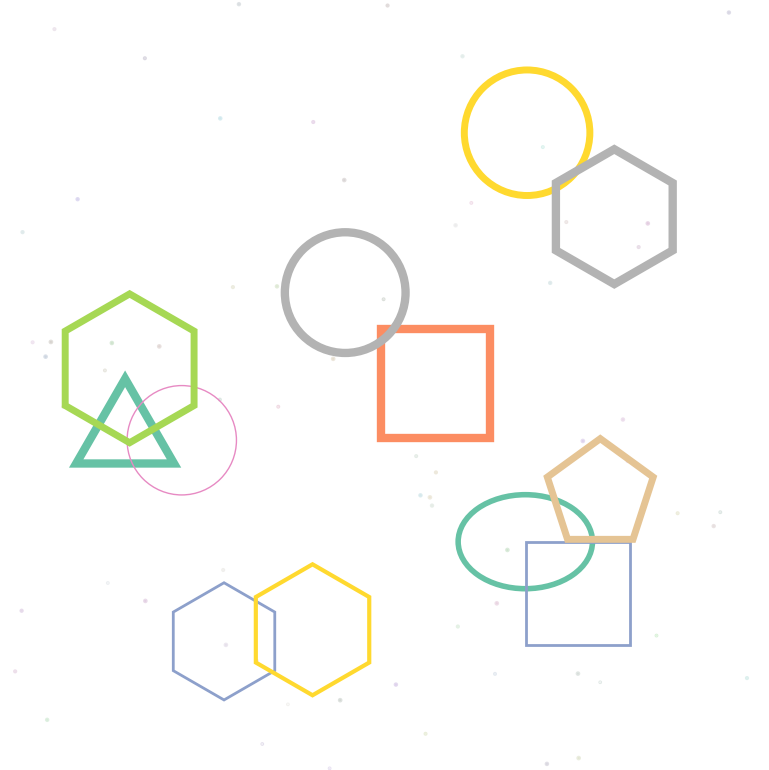[{"shape": "triangle", "thickness": 3, "radius": 0.37, "center": [0.162, 0.435]}, {"shape": "oval", "thickness": 2, "radius": 0.44, "center": [0.682, 0.296]}, {"shape": "square", "thickness": 3, "radius": 0.35, "center": [0.565, 0.502]}, {"shape": "hexagon", "thickness": 1, "radius": 0.38, "center": [0.291, 0.167]}, {"shape": "square", "thickness": 1, "radius": 0.34, "center": [0.75, 0.229]}, {"shape": "circle", "thickness": 0.5, "radius": 0.36, "center": [0.236, 0.428]}, {"shape": "hexagon", "thickness": 2.5, "radius": 0.48, "center": [0.168, 0.522]}, {"shape": "circle", "thickness": 2.5, "radius": 0.41, "center": [0.685, 0.828]}, {"shape": "hexagon", "thickness": 1.5, "radius": 0.43, "center": [0.406, 0.182]}, {"shape": "pentagon", "thickness": 2.5, "radius": 0.36, "center": [0.78, 0.358]}, {"shape": "hexagon", "thickness": 3, "radius": 0.44, "center": [0.798, 0.719]}, {"shape": "circle", "thickness": 3, "radius": 0.39, "center": [0.448, 0.62]}]